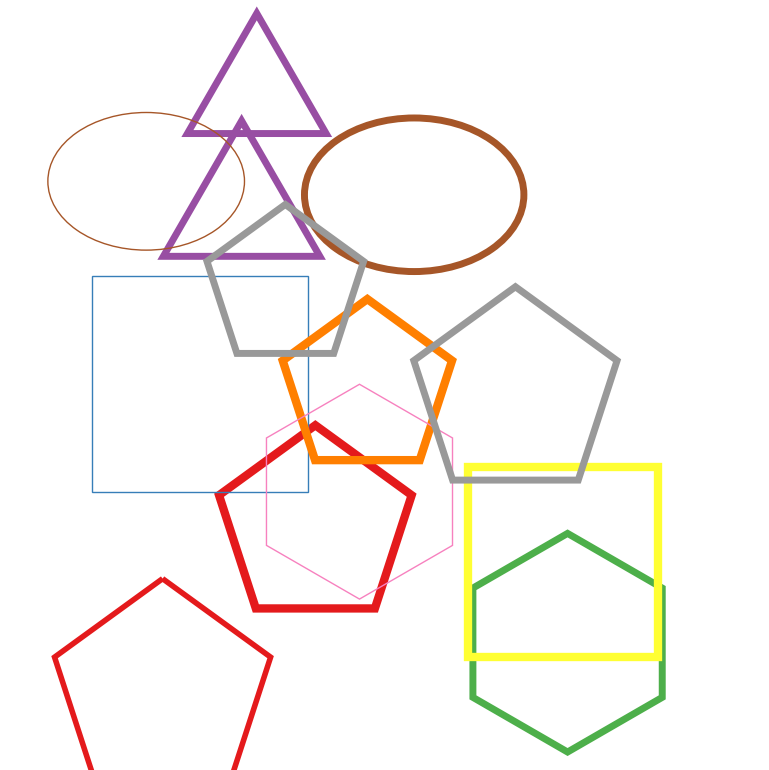[{"shape": "pentagon", "thickness": 2, "radius": 0.74, "center": [0.211, 0.101]}, {"shape": "pentagon", "thickness": 3, "radius": 0.66, "center": [0.41, 0.316]}, {"shape": "square", "thickness": 0.5, "radius": 0.7, "center": [0.26, 0.502]}, {"shape": "hexagon", "thickness": 2.5, "radius": 0.71, "center": [0.737, 0.165]}, {"shape": "triangle", "thickness": 2.5, "radius": 0.52, "center": [0.333, 0.879]}, {"shape": "triangle", "thickness": 2.5, "radius": 0.59, "center": [0.314, 0.726]}, {"shape": "pentagon", "thickness": 3, "radius": 0.58, "center": [0.477, 0.496]}, {"shape": "square", "thickness": 3, "radius": 0.62, "center": [0.732, 0.27]}, {"shape": "oval", "thickness": 2.5, "radius": 0.71, "center": [0.538, 0.747]}, {"shape": "oval", "thickness": 0.5, "radius": 0.64, "center": [0.19, 0.765]}, {"shape": "hexagon", "thickness": 0.5, "radius": 0.7, "center": [0.467, 0.361]}, {"shape": "pentagon", "thickness": 2.5, "radius": 0.69, "center": [0.669, 0.489]}, {"shape": "pentagon", "thickness": 2.5, "radius": 0.53, "center": [0.371, 0.628]}]